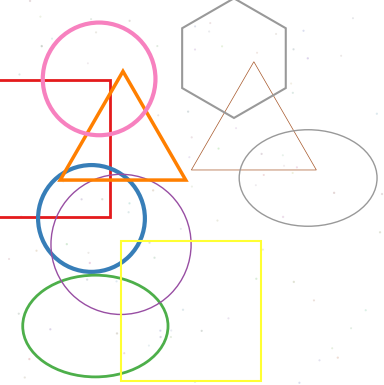[{"shape": "square", "thickness": 2, "radius": 0.89, "center": [0.107, 0.615]}, {"shape": "circle", "thickness": 3, "radius": 0.69, "center": [0.238, 0.433]}, {"shape": "oval", "thickness": 2, "radius": 0.94, "center": [0.248, 0.153]}, {"shape": "circle", "thickness": 1, "radius": 0.91, "center": [0.314, 0.365]}, {"shape": "triangle", "thickness": 2.5, "radius": 0.94, "center": [0.319, 0.626]}, {"shape": "square", "thickness": 1.5, "radius": 0.91, "center": [0.496, 0.193]}, {"shape": "triangle", "thickness": 0.5, "radius": 0.94, "center": [0.659, 0.652]}, {"shape": "circle", "thickness": 3, "radius": 0.73, "center": [0.257, 0.795]}, {"shape": "oval", "thickness": 1, "radius": 0.9, "center": [0.8, 0.538]}, {"shape": "hexagon", "thickness": 1.5, "radius": 0.78, "center": [0.608, 0.849]}]